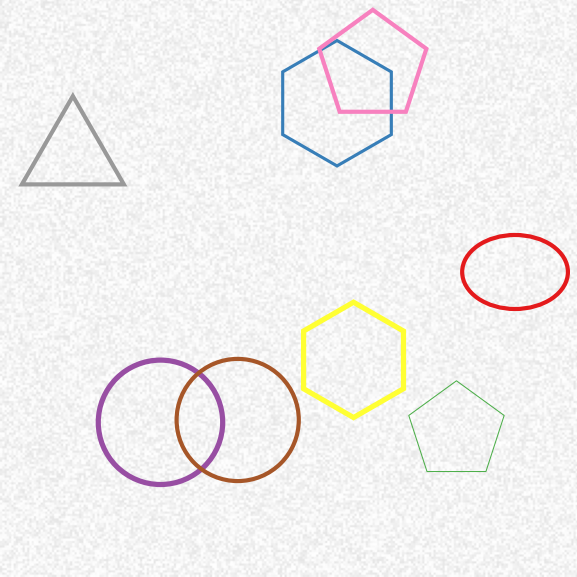[{"shape": "oval", "thickness": 2, "radius": 0.46, "center": [0.892, 0.528]}, {"shape": "hexagon", "thickness": 1.5, "radius": 0.54, "center": [0.584, 0.82]}, {"shape": "pentagon", "thickness": 0.5, "radius": 0.43, "center": [0.79, 0.253]}, {"shape": "circle", "thickness": 2.5, "radius": 0.54, "center": [0.278, 0.268]}, {"shape": "hexagon", "thickness": 2.5, "radius": 0.5, "center": [0.612, 0.376]}, {"shape": "circle", "thickness": 2, "radius": 0.53, "center": [0.412, 0.272]}, {"shape": "pentagon", "thickness": 2, "radius": 0.49, "center": [0.646, 0.885]}, {"shape": "triangle", "thickness": 2, "radius": 0.51, "center": [0.126, 0.731]}]